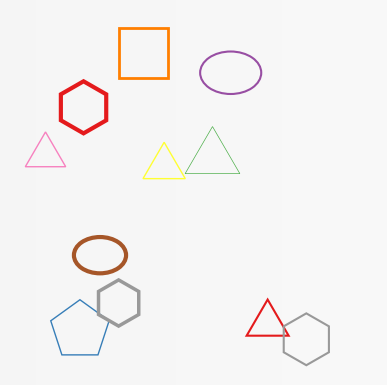[{"shape": "hexagon", "thickness": 3, "radius": 0.34, "center": [0.216, 0.721]}, {"shape": "triangle", "thickness": 1.5, "radius": 0.31, "center": [0.691, 0.159]}, {"shape": "pentagon", "thickness": 1, "radius": 0.4, "center": [0.206, 0.142]}, {"shape": "triangle", "thickness": 0.5, "radius": 0.41, "center": [0.548, 0.59]}, {"shape": "oval", "thickness": 1.5, "radius": 0.39, "center": [0.595, 0.811]}, {"shape": "square", "thickness": 2, "radius": 0.32, "center": [0.371, 0.863]}, {"shape": "triangle", "thickness": 1, "radius": 0.31, "center": [0.424, 0.567]}, {"shape": "oval", "thickness": 3, "radius": 0.34, "center": [0.258, 0.337]}, {"shape": "triangle", "thickness": 1, "radius": 0.3, "center": [0.117, 0.597]}, {"shape": "hexagon", "thickness": 2.5, "radius": 0.3, "center": [0.306, 0.213]}, {"shape": "hexagon", "thickness": 1.5, "radius": 0.34, "center": [0.79, 0.119]}]